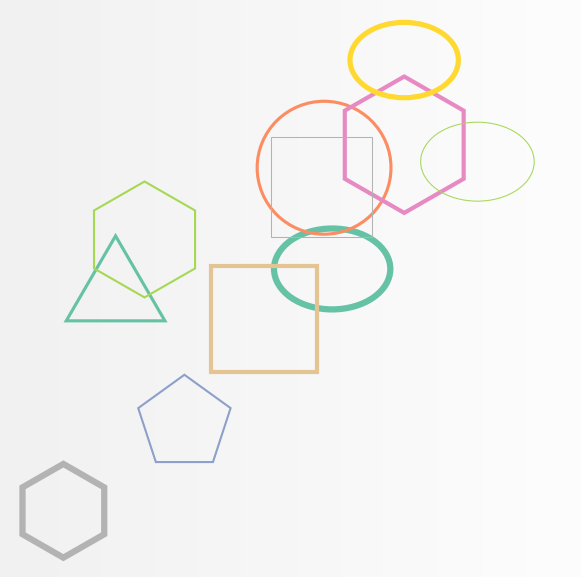[{"shape": "oval", "thickness": 3, "radius": 0.5, "center": [0.571, 0.533]}, {"shape": "triangle", "thickness": 1.5, "radius": 0.49, "center": [0.199, 0.493]}, {"shape": "circle", "thickness": 1.5, "radius": 0.58, "center": [0.558, 0.709]}, {"shape": "pentagon", "thickness": 1, "radius": 0.42, "center": [0.317, 0.267]}, {"shape": "hexagon", "thickness": 2, "radius": 0.59, "center": [0.695, 0.749]}, {"shape": "oval", "thickness": 0.5, "radius": 0.49, "center": [0.821, 0.719]}, {"shape": "hexagon", "thickness": 1, "radius": 0.5, "center": [0.249, 0.584]}, {"shape": "oval", "thickness": 2.5, "radius": 0.47, "center": [0.695, 0.895]}, {"shape": "square", "thickness": 2, "radius": 0.46, "center": [0.454, 0.447]}, {"shape": "hexagon", "thickness": 3, "radius": 0.41, "center": [0.109, 0.115]}, {"shape": "square", "thickness": 0.5, "radius": 0.43, "center": [0.553, 0.675]}]